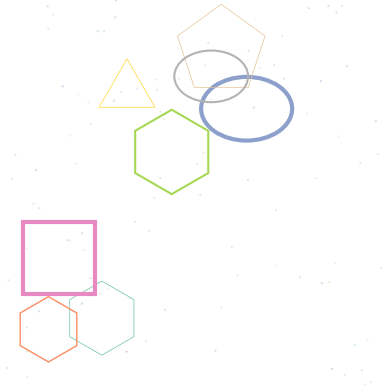[{"shape": "hexagon", "thickness": 0.5, "radius": 0.48, "center": [0.265, 0.174]}, {"shape": "hexagon", "thickness": 1, "radius": 0.42, "center": [0.126, 0.145]}, {"shape": "oval", "thickness": 3, "radius": 0.59, "center": [0.641, 0.718]}, {"shape": "square", "thickness": 3, "radius": 0.47, "center": [0.153, 0.33]}, {"shape": "hexagon", "thickness": 1.5, "radius": 0.55, "center": [0.446, 0.605]}, {"shape": "triangle", "thickness": 0.5, "radius": 0.42, "center": [0.33, 0.763]}, {"shape": "pentagon", "thickness": 0.5, "radius": 0.6, "center": [0.575, 0.87]}, {"shape": "oval", "thickness": 1.5, "radius": 0.48, "center": [0.549, 0.802]}]